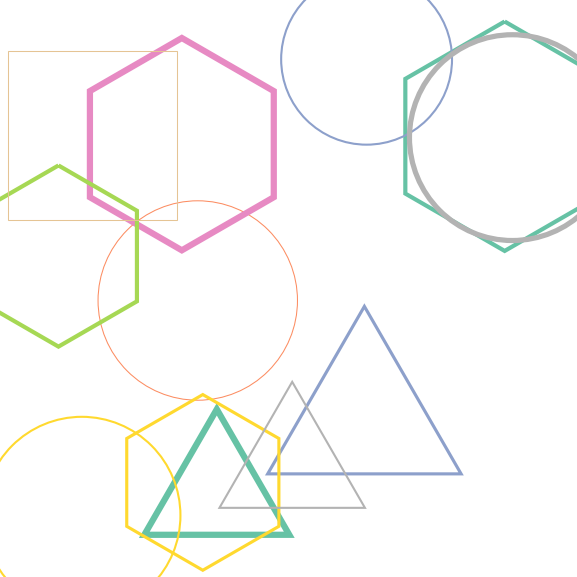[{"shape": "hexagon", "thickness": 2, "radius": 0.99, "center": [0.874, 0.763]}, {"shape": "triangle", "thickness": 3, "radius": 0.72, "center": [0.375, 0.146]}, {"shape": "circle", "thickness": 0.5, "radius": 0.86, "center": [0.342, 0.479]}, {"shape": "triangle", "thickness": 1.5, "radius": 0.97, "center": [0.631, 0.275]}, {"shape": "circle", "thickness": 1, "radius": 0.74, "center": [0.635, 0.897]}, {"shape": "hexagon", "thickness": 3, "radius": 0.92, "center": [0.315, 0.75]}, {"shape": "hexagon", "thickness": 2, "radius": 0.78, "center": [0.101, 0.556]}, {"shape": "hexagon", "thickness": 1.5, "radius": 0.76, "center": [0.351, 0.164]}, {"shape": "circle", "thickness": 1, "radius": 0.85, "center": [0.142, 0.107]}, {"shape": "square", "thickness": 0.5, "radius": 0.73, "center": [0.161, 0.765]}, {"shape": "circle", "thickness": 2.5, "radius": 0.89, "center": [0.887, 0.761]}, {"shape": "triangle", "thickness": 1, "radius": 0.73, "center": [0.506, 0.192]}]